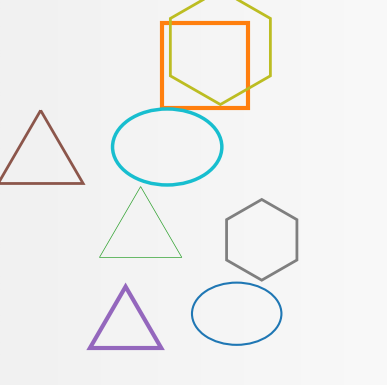[{"shape": "oval", "thickness": 1.5, "radius": 0.58, "center": [0.611, 0.185]}, {"shape": "square", "thickness": 3, "radius": 0.55, "center": [0.529, 0.83]}, {"shape": "triangle", "thickness": 0.5, "radius": 0.61, "center": [0.363, 0.393]}, {"shape": "triangle", "thickness": 3, "radius": 0.53, "center": [0.324, 0.149]}, {"shape": "triangle", "thickness": 2, "radius": 0.63, "center": [0.105, 0.587]}, {"shape": "hexagon", "thickness": 2, "radius": 0.52, "center": [0.675, 0.377]}, {"shape": "hexagon", "thickness": 2, "radius": 0.75, "center": [0.569, 0.878]}, {"shape": "oval", "thickness": 2.5, "radius": 0.71, "center": [0.431, 0.618]}]